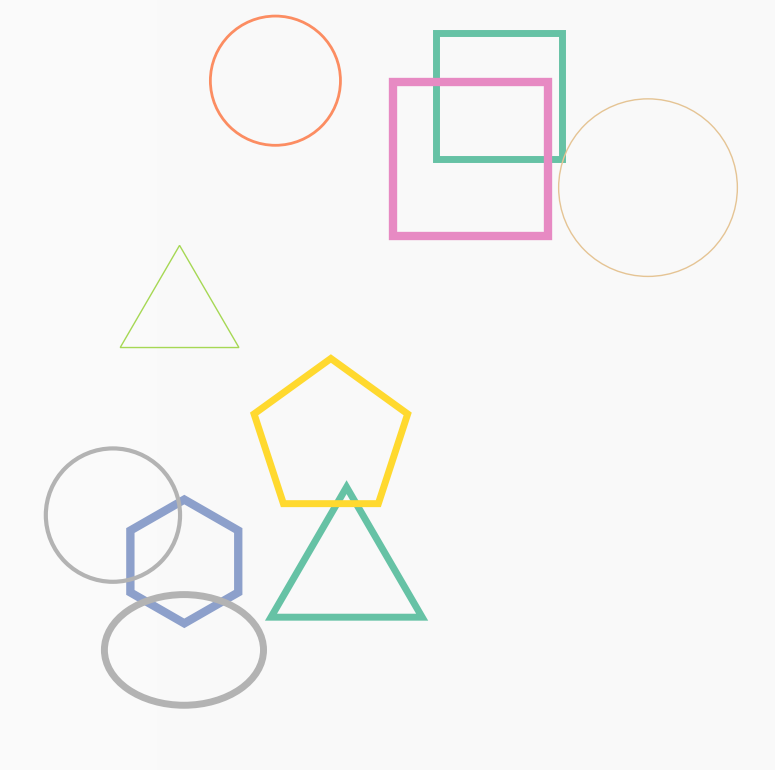[{"shape": "triangle", "thickness": 2.5, "radius": 0.56, "center": [0.447, 0.255]}, {"shape": "square", "thickness": 2.5, "radius": 0.41, "center": [0.644, 0.876]}, {"shape": "circle", "thickness": 1, "radius": 0.42, "center": [0.355, 0.895]}, {"shape": "hexagon", "thickness": 3, "radius": 0.4, "center": [0.238, 0.271]}, {"shape": "square", "thickness": 3, "radius": 0.5, "center": [0.607, 0.793]}, {"shape": "triangle", "thickness": 0.5, "radius": 0.44, "center": [0.232, 0.593]}, {"shape": "pentagon", "thickness": 2.5, "radius": 0.52, "center": [0.427, 0.43]}, {"shape": "circle", "thickness": 0.5, "radius": 0.58, "center": [0.836, 0.756]}, {"shape": "circle", "thickness": 1.5, "radius": 0.43, "center": [0.146, 0.331]}, {"shape": "oval", "thickness": 2.5, "radius": 0.51, "center": [0.237, 0.156]}]